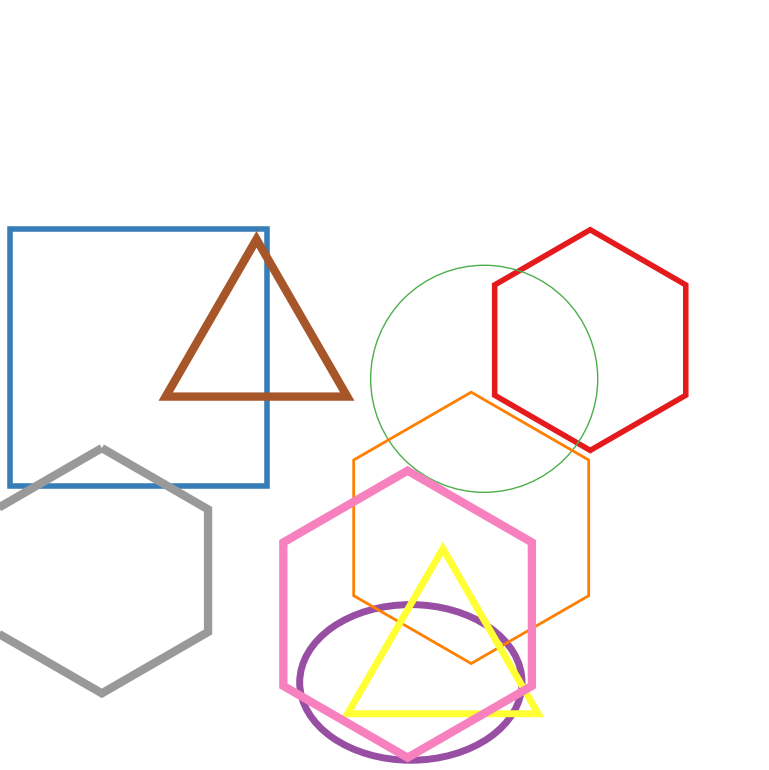[{"shape": "hexagon", "thickness": 2, "radius": 0.72, "center": [0.767, 0.558]}, {"shape": "square", "thickness": 2, "radius": 0.83, "center": [0.18, 0.536]}, {"shape": "circle", "thickness": 0.5, "radius": 0.74, "center": [0.629, 0.508]}, {"shape": "oval", "thickness": 2.5, "radius": 0.72, "center": [0.534, 0.114]}, {"shape": "hexagon", "thickness": 1, "radius": 0.88, "center": [0.612, 0.314]}, {"shape": "triangle", "thickness": 2.5, "radius": 0.71, "center": [0.575, 0.145]}, {"shape": "triangle", "thickness": 3, "radius": 0.68, "center": [0.333, 0.553]}, {"shape": "hexagon", "thickness": 3, "radius": 0.93, "center": [0.529, 0.202]}, {"shape": "hexagon", "thickness": 3, "radius": 0.8, "center": [0.132, 0.259]}]